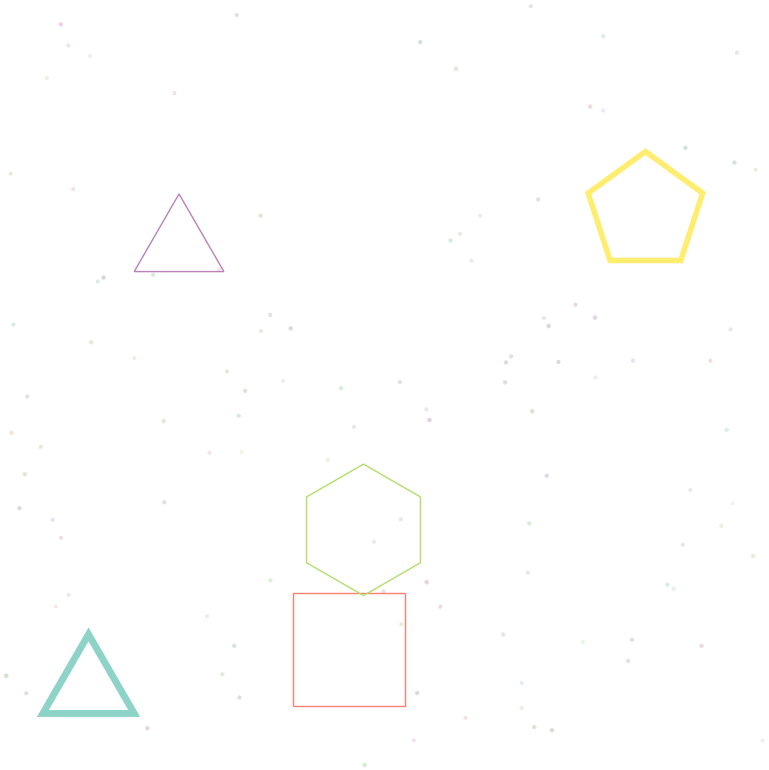[{"shape": "triangle", "thickness": 2.5, "radius": 0.34, "center": [0.115, 0.108]}, {"shape": "square", "thickness": 0.5, "radius": 0.37, "center": [0.453, 0.157]}, {"shape": "hexagon", "thickness": 0.5, "radius": 0.43, "center": [0.472, 0.312]}, {"shape": "triangle", "thickness": 0.5, "radius": 0.34, "center": [0.233, 0.681]}, {"shape": "pentagon", "thickness": 2, "radius": 0.39, "center": [0.838, 0.725]}]